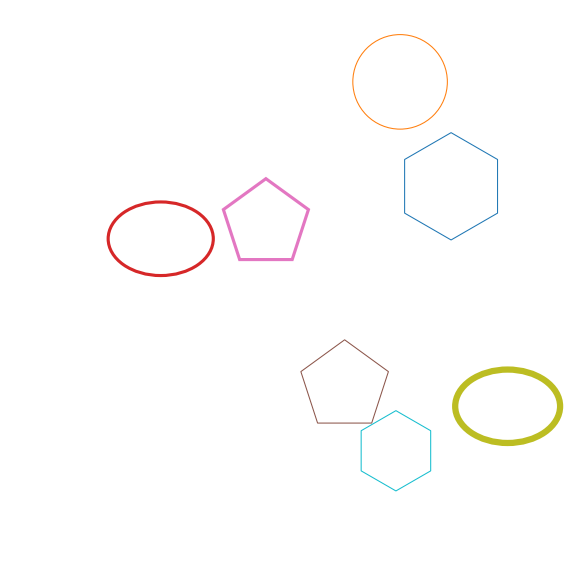[{"shape": "hexagon", "thickness": 0.5, "radius": 0.46, "center": [0.781, 0.677]}, {"shape": "circle", "thickness": 0.5, "radius": 0.41, "center": [0.693, 0.857]}, {"shape": "oval", "thickness": 1.5, "radius": 0.46, "center": [0.278, 0.586]}, {"shape": "pentagon", "thickness": 0.5, "radius": 0.4, "center": [0.597, 0.331]}, {"shape": "pentagon", "thickness": 1.5, "radius": 0.39, "center": [0.46, 0.612]}, {"shape": "oval", "thickness": 3, "radius": 0.45, "center": [0.879, 0.296]}, {"shape": "hexagon", "thickness": 0.5, "radius": 0.35, "center": [0.686, 0.219]}]